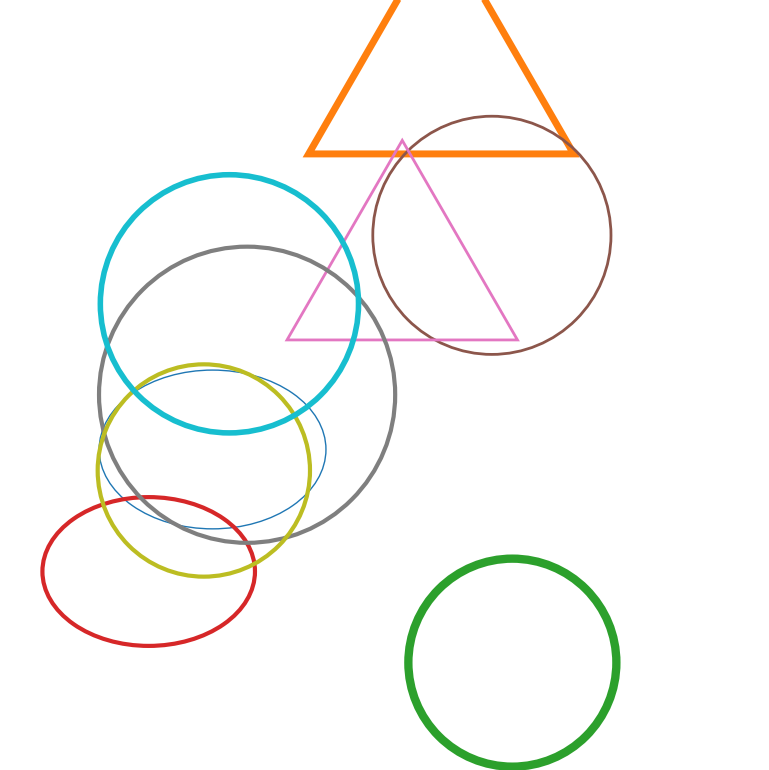[{"shape": "oval", "thickness": 0.5, "radius": 0.74, "center": [0.276, 0.416]}, {"shape": "triangle", "thickness": 2.5, "radius": 0.99, "center": [0.573, 0.899]}, {"shape": "circle", "thickness": 3, "radius": 0.68, "center": [0.665, 0.139]}, {"shape": "oval", "thickness": 1.5, "radius": 0.69, "center": [0.193, 0.258]}, {"shape": "circle", "thickness": 1, "radius": 0.77, "center": [0.639, 0.694]}, {"shape": "triangle", "thickness": 1, "radius": 0.86, "center": [0.522, 0.645]}, {"shape": "circle", "thickness": 1.5, "radius": 0.96, "center": [0.321, 0.487]}, {"shape": "circle", "thickness": 1.5, "radius": 0.69, "center": [0.265, 0.389]}, {"shape": "circle", "thickness": 2, "radius": 0.84, "center": [0.298, 0.605]}]